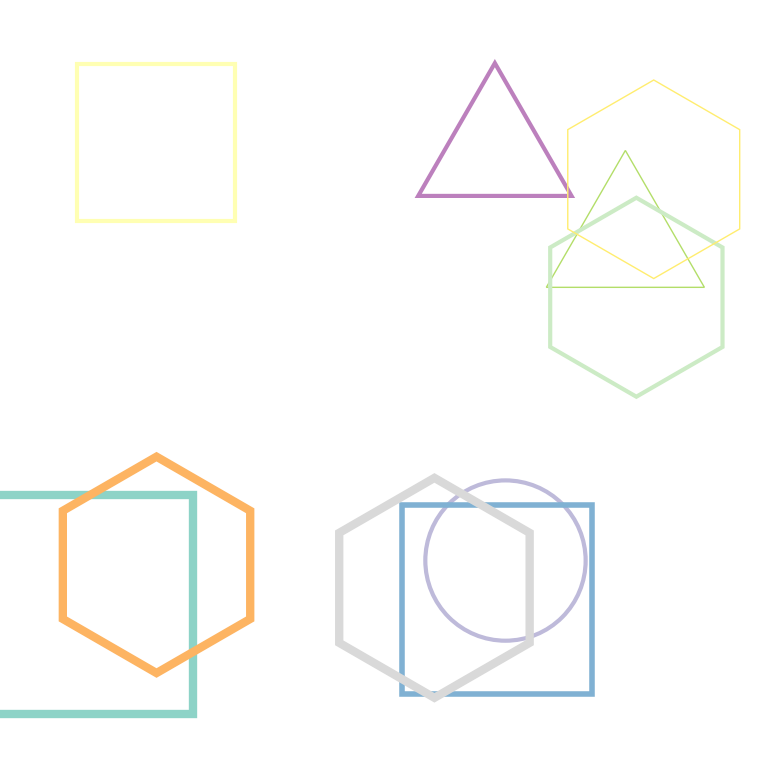[{"shape": "square", "thickness": 3, "radius": 0.71, "center": [0.108, 0.215]}, {"shape": "square", "thickness": 1.5, "radius": 0.51, "center": [0.203, 0.815]}, {"shape": "circle", "thickness": 1.5, "radius": 0.52, "center": [0.656, 0.272]}, {"shape": "square", "thickness": 2, "radius": 0.62, "center": [0.645, 0.221]}, {"shape": "hexagon", "thickness": 3, "radius": 0.7, "center": [0.203, 0.266]}, {"shape": "triangle", "thickness": 0.5, "radius": 0.59, "center": [0.812, 0.686]}, {"shape": "hexagon", "thickness": 3, "radius": 0.71, "center": [0.564, 0.237]}, {"shape": "triangle", "thickness": 1.5, "radius": 0.57, "center": [0.643, 0.803]}, {"shape": "hexagon", "thickness": 1.5, "radius": 0.65, "center": [0.826, 0.614]}, {"shape": "hexagon", "thickness": 0.5, "radius": 0.64, "center": [0.849, 0.767]}]